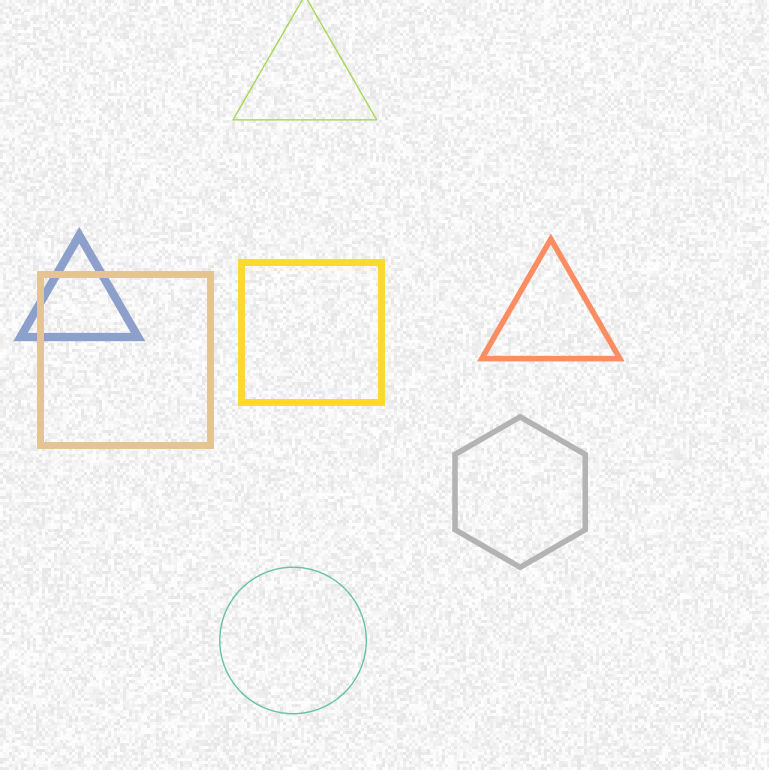[{"shape": "circle", "thickness": 0.5, "radius": 0.48, "center": [0.381, 0.168]}, {"shape": "triangle", "thickness": 2, "radius": 0.52, "center": [0.715, 0.586]}, {"shape": "triangle", "thickness": 3, "radius": 0.44, "center": [0.103, 0.606]}, {"shape": "triangle", "thickness": 0.5, "radius": 0.54, "center": [0.396, 0.898]}, {"shape": "square", "thickness": 2.5, "radius": 0.45, "center": [0.404, 0.569]}, {"shape": "square", "thickness": 2.5, "radius": 0.55, "center": [0.163, 0.533]}, {"shape": "hexagon", "thickness": 2, "radius": 0.49, "center": [0.676, 0.361]}]